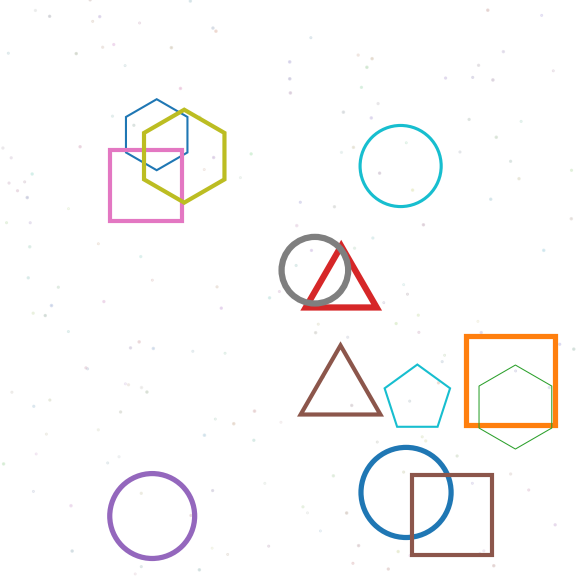[{"shape": "hexagon", "thickness": 1, "radius": 0.31, "center": [0.271, 0.766]}, {"shape": "circle", "thickness": 2.5, "radius": 0.39, "center": [0.703, 0.146]}, {"shape": "square", "thickness": 2.5, "radius": 0.39, "center": [0.884, 0.341]}, {"shape": "hexagon", "thickness": 0.5, "radius": 0.36, "center": [0.892, 0.294]}, {"shape": "triangle", "thickness": 3, "radius": 0.35, "center": [0.591, 0.502]}, {"shape": "circle", "thickness": 2.5, "radius": 0.37, "center": [0.264, 0.106]}, {"shape": "triangle", "thickness": 2, "radius": 0.4, "center": [0.59, 0.321]}, {"shape": "square", "thickness": 2, "radius": 0.35, "center": [0.783, 0.107]}, {"shape": "square", "thickness": 2, "radius": 0.31, "center": [0.253, 0.678]}, {"shape": "circle", "thickness": 3, "radius": 0.29, "center": [0.545, 0.531]}, {"shape": "hexagon", "thickness": 2, "radius": 0.4, "center": [0.319, 0.729]}, {"shape": "circle", "thickness": 1.5, "radius": 0.35, "center": [0.694, 0.712]}, {"shape": "pentagon", "thickness": 1, "radius": 0.3, "center": [0.723, 0.308]}]